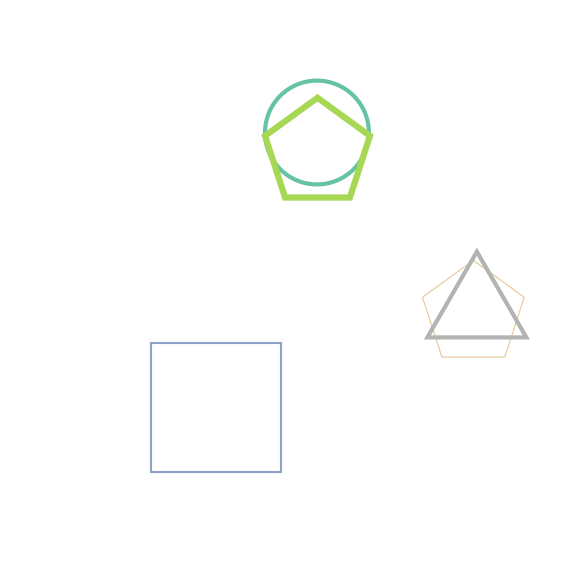[{"shape": "circle", "thickness": 2, "radius": 0.45, "center": [0.549, 0.77]}, {"shape": "square", "thickness": 1, "radius": 0.56, "center": [0.374, 0.294]}, {"shape": "pentagon", "thickness": 3, "radius": 0.48, "center": [0.55, 0.734]}, {"shape": "pentagon", "thickness": 0.5, "radius": 0.46, "center": [0.82, 0.456]}, {"shape": "triangle", "thickness": 2, "radius": 0.49, "center": [0.826, 0.464]}]